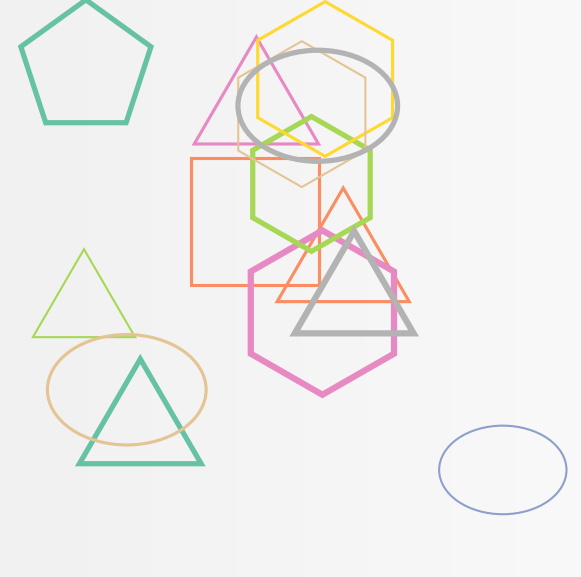[{"shape": "pentagon", "thickness": 2.5, "radius": 0.59, "center": [0.148, 0.882]}, {"shape": "triangle", "thickness": 2.5, "radius": 0.6, "center": [0.241, 0.257]}, {"shape": "triangle", "thickness": 1.5, "radius": 0.66, "center": [0.59, 0.542]}, {"shape": "square", "thickness": 1.5, "radius": 0.55, "center": [0.438, 0.616]}, {"shape": "oval", "thickness": 1, "radius": 0.55, "center": [0.865, 0.185]}, {"shape": "hexagon", "thickness": 3, "radius": 0.71, "center": [0.555, 0.458]}, {"shape": "triangle", "thickness": 1.5, "radius": 0.62, "center": [0.441, 0.812]}, {"shape": "hexagon", "thickness": 2.5, "radius": 0.58, "center": [0.536, 0.681]}, {"shape": "triangle", "thickness": 1, "radius": 0.51, "center": [0.144, 0.466]}, {"shape": "hexagon", "thickness": 1.5, "radius": 0.67, "center": [0.559, 0.862]}, {"shape": "oval", "thickness": 1.5, "radius": 0.68, "center": [0.218, 0.324]}, {"shape": "hexagon", "thickness": 1, "radius": 0.63, "center": [0.519, 0.802]}, {"shape": "oval", "thickness": 2.5, "radius": 0.69, "center": [0.547, 0.816]}, {"shape": "triangle", "thickness": 3, "radius": 0.59, "center": [0.609, 0.481]}]